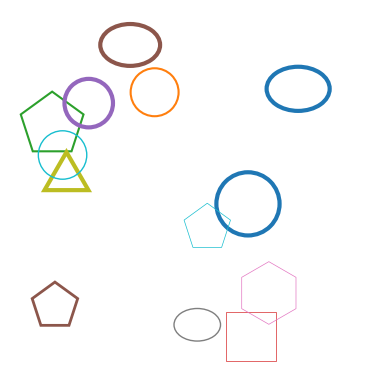[{"shape": "circle", "thickness": 3, "radius": 0.41, "center": [0.644, 0.47]}, {"shape": "oval", "thickness": 3, "radius": 0.41, "center": [0.774, 0.769]}, {"shape": "circle", "thickness": 1.5, "radius": 0.31, "center": [0.402, 0.76]}, {"shape": "pentagon", "thickness": 1.5, "radius": 0.43, "center": [0.135, 0.676]}, {"shape": "square", "thickness": 0.5, "radius": 0.32, "center": [0.652, 0.126]}, {"shape": "circle", "thickness": 3, "radius": 0.32, "center": [0.23, 0.732]}, {"shape": "oval", "thickness": 3, "radius": 0.39, "center": [0.338, 0.883]}, {"shape": "pentagon", "thickness": 2, "radius": 0.31, "center": [0.143, 0.205]}, {"shape": "hexagon", "thickness": 0.5, "radius": 0.41, "center": [0.698, 0.239]}, {"shape": "oval", "thickness": 1, "radius": 0.3, "center": [0.512, 0.156]}, {"shape": "triangle", "thickness": 3, "radius": 0.33, "center": [0.173, 0.539]}, {"shape": "pentagon", "thickness": 0.5, "radius": 0.32, "center": [0.538, 0.409]}, {"shape": "circle", "thickness": 1, "radius": 0.31, "center": [0.162, 0.597]}]